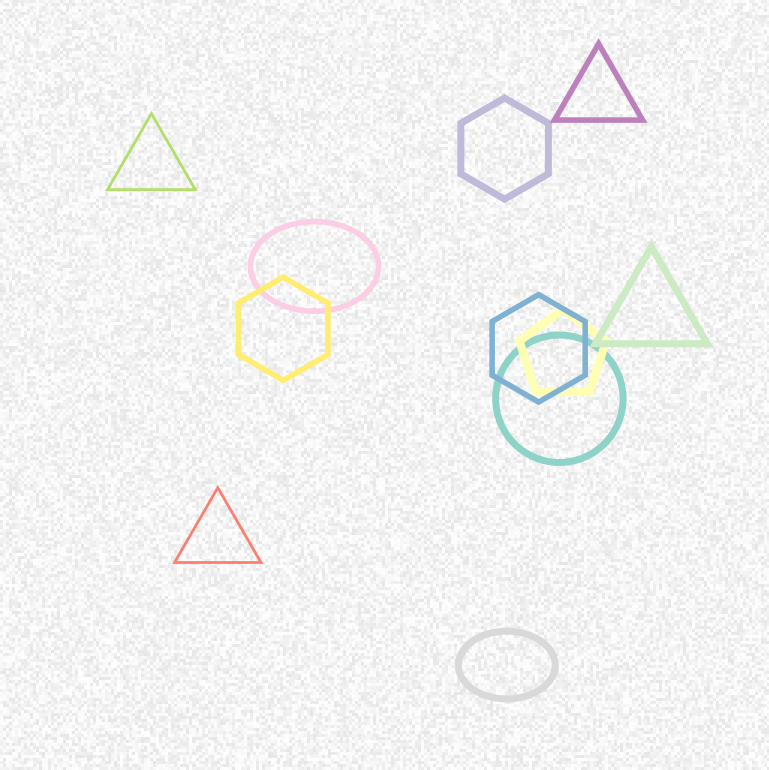[{"shape": "circle", "thickness": 2.5, "radius": 0.41, "center": [0.726, 0.482]}, {"shape": "pentagon", "thickness": 3, "radius": 0.3, "center": [0.731, 0.539]}, {"shape": "hexagon", "thickness": 2.5, "radius": 0.33, "center": [0.655, 0.807]}, {"shape": "triangle", "thickness": 1, "radius": 0.32, "center": [0.283, 0.302]}, {"shape": "hexagon", "thickness": 2, "radius": 0.35, "center": [0.7, 0.548]}, {"shape": "triangle", "thickness": 1, "radius": 0.33, "center": [0.197, 0.787]}, {"shape": "oval", "thickness": 2, "radius": 0.42, "center": [0.408, 0.654]}, {"shape": "oval", "thickness": 2.5, "radius": 0.31, "center": [0.658, 0.136]}, {"shape": "triangle", "thickness": 2, "radius": 0.33, "center": [0.777, 0.877]}, {"shape": "triangle", "thickness": 2.5, "radius": 0.42, "center": [0.846, 0.596]}, {"shape": "hexagon", "thickness": 2, "radius": 0.34, "center": [0.368, 0.573]}]